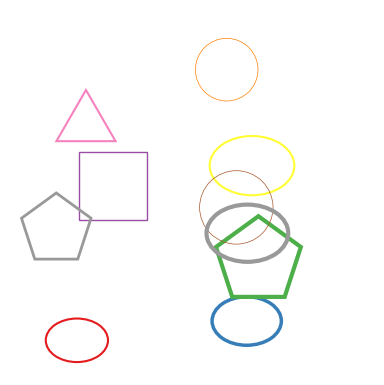[{"shape": "oval", "thickness": 1.5, "radius": 0.4, "center": [0.2, 0.116]}, {"shape": "oval", "thickness": 2.5, "radius": 0.45, "center": [0.641, 0.166]}, {"shape": "pentagon", "thickness": 3, "radius": 0.58, "center": [0.671, 0.323]}, {"shape": "square", "thickness": 1, "radius": 0.44, "center": [0.295, 0.516]}, {"shape": "circle", "thickness": 0.5, "radius": 0.41, "center": [0.589, 0.819]}, {"shape": "oval", "thickness": 1.5, "radius": 0.55, "center": [0.655, 0.57]}, {"shape": "circle", "thickness": 0.5, "radius": 0.48, "center": [0.614, 0.461]}, {"shape": "triangle", "thickness": 1.5, "radius": 0.44, "center": [0.223, 0.678]}, {"shape": "pentagon", "thickness": 2, "radius": 0.47, "center": [0.146, 0.404]}, {"shape": "oval", "thickness": 3, "radius": 0.53, "center": [0.643, 0.394]}]